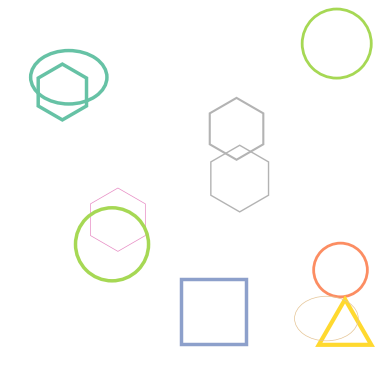[{"shape": "hexagon", "thickness": 2.5, "radius": 0.36, "center": [0.162, 0.761]}, {"shape": "oval", "thickness": 2.5, "radius": 0.5, "center": [0.179, 0.799]}, {"shape": "circle", "thickness": 2, "radius": 0.35, "center": [0.884, 0.299]}, {"shape": "square", "thickness": 2.5, "radius": 0.42, "center": [0.554, 0.19]}, {"shape": "hexagon", "thickness": 0.5, "radius": 0.41, "center": [0.306, 0.429]}, {"shape": "circle", "thickness": 2.5, "radius": 0.47, "center": [0.291, 0.365]}, {"shape": "circle", "thickness": 2, "radius": 0.45, "center": [0.875, 0.887]}, {"shape": "triangle", "thickness": 3, "radius": 0.39, "center": [0.896, 0.144]}, {"shape": "oval", "thickness": 0.5, "radius": 0.41, "center": [0.848, 0.173]}, {"shape": "hexagon", "thickness": 1, "radius": 0.43, "center": [0.623, 0.536]}, {"shape": "hexagon", "thickness": 1.5, "radius": 0.4, "center": [0.614, 0.665]}]